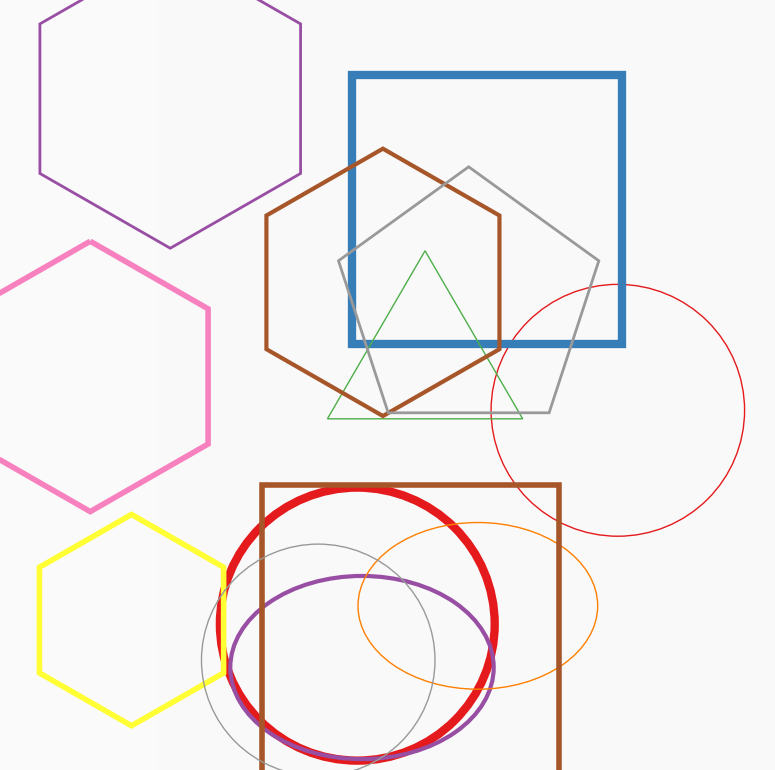[{"shape": "circle", "thickness": 3, "radius": 0.89, "center": [0.461, 0.189]}, {"shape": "circle", "thickness": 0.5, "radius": 0.82, "center": [0.797, 0.467]}, {"shape": "square", "thickness": 3, "radius": 0.87, "center": [0.629, 0.728]}, {"shape": "triangle", "thickness": 0.5, "radius": 0.73, "center": [0.548, 0.529]}, {"shape": "hexagon", "thickness": 1, "radius": 0.97, "center": [0.22, 0.872]}, {"shape": "oval", "thickness": 1.5, "radius": 0.85, "center": [0.467, 0.133]}, {"shape": "oval", "thickness": 0.5, "radius": 0.77, "center": [0.617, 0.213]}, {"shape": "hexagon", "thickness": 2, "radius": 0.69, "center": [0.17, 0.195]}, {"shape": "square", "thickness": 2, "radius": 0.96, "center": [0.53, 0.178]}, {"shape": "hexagon", "thickness": 1.5, "radius": 0.87, "center": [0.494, 0.633]}, {"shape": "hexagon", "thickness": 2, "radius": 0.88, "center": [0.116, 0.511]}, {"shape": "pentagon", "thickness": 1, "radius": 0.88, "center": [0.605, 0.607]}, {"shape": "circle", "thickness": 0.5, "radius": 0.75, "center": [0.411, 0.143]}]